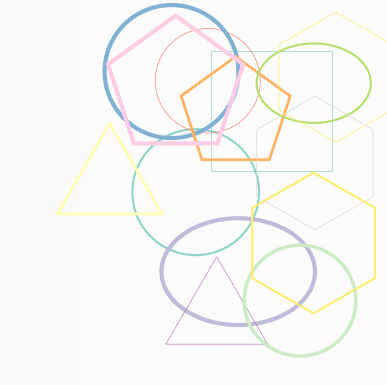[{"shape": "square", "thickness": 0.5, "radius": 0.78, "center": [0.701, 0.711]}, {"shape": "circle", "thickness": 1.5, "radius": 0.82, "center": [0.505, 0.501]}, {"shape": "triangle", "thickness": 2, "radius": 0.78, "center": [0.283, 0.523]}, {"shape": "oval", "thickness": 3, "radius": 0.99, "center": [0.615, 0.294]}, {"shape": "circle", "thickness": 0.5, "radius": 0.68, "center": [0.536, 0.79]}, {"shape": "circle", "thickness": 3, "radius": 0.86, "center": [0.443, 0.814]}, {"shape": "pentagon", "thickness": 2, "radius": 0.74, "center": [0.608, 0.705]}, {"shape": "oval", "thickness": 1.5, "radius": 0.74, "center": [0.81, 0.784]}, {"shape": "pentagon", "thickness": 3, "radius": 0.92, "center": [0.453, 0.776]}, {"shape": "hexagon", "thickness": 0.5, "radius": 0.87, "center": [0.813, 0.576]}, {"shape": "triangle", "thickness": 0.5, "radius": 0.76, "center": [0.559, 0.182]}, {"shape": "circle", "thickness": 2.5, "radius": 0.72, "center": [0.774, 0.219]}, {"shape": "hexagon", "thickness": 0.5, "radius": 0.85, "center": [0.866, 0.799]}, {"shape": "hexagon", "thickness": 1.5, "radius": 0.91, "center": [0.809, 0.369]}]